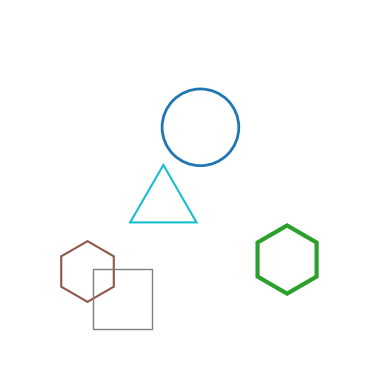[{"shape": "circle", "thickness": 2, "radius": 0.5, "center": [0.521, 0.669]}, {"shape": "hexagon", "thickness": 3, "radius": 0.44, "center": [0.746, 0.326]}, {"shape": "hexagon", "thickness": 1.5, "radius": 0.39, "center": [0.227, 0.295]}, {"shape": "square", "thickness": 1, "radius": 0.38, "center": [0.317, 0.223]}, {"shape": "triangle", "thickness": 1.5, "radius": 0.5, "center": [0.424, 0.472]}]